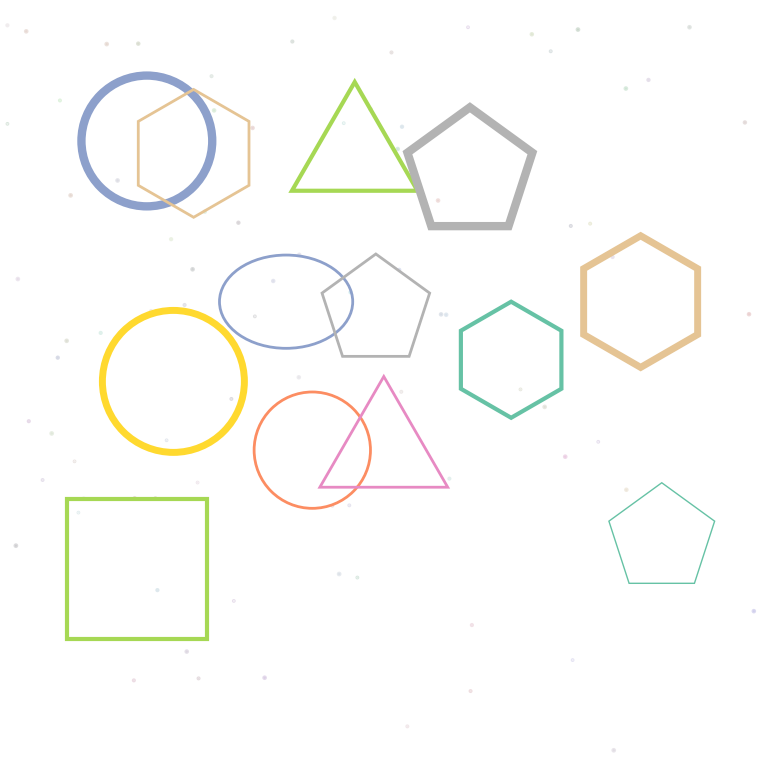[{"shape": "hexagon", "thickness": 1.5, "radius": 0.38, "center": [0.664, 0.533]}, {"shape": "pentagon", "thickness": 0.5, "radius": 0.36, "center": [0.859, 0.301]}, {"shape": "circle", "thickness": 1, "radius": 0.38, "center": [0.406, 0.415]}, {"shape": "circle", "thickness": 3, "radius": 0.42, "center": [0.191, 0.817]}, {"shape": "oval", "thickness": 1, "radius": 0.43, "center": [0.372, 0.608]}, {"shape": "triangle", "thickness": 1, "radius": 0.48, "center": [0.498, 0.415]}, {"shape": "square", "thickness": 1.5, "radius": 0.46, "center": [0.178, 0.261]}, {"shape": "triangle", "thickness": 1.5, "radius": 0.47, "center": [0.461, 0.799]}, {"shape": "circle", "thickness": 2.5, "radius": 0.46, "center": [0.225, 0.505]}, {"shape": "hexagon", "thickness": 1, "radius": 0.42, "center": [0.251, 0.801]}, {"shape": "hexagon", "thickness": 2.5, "radius": 0.43, "center": [0.832, 0.608]}, {"shape": "pentagon", "thickness": 3, "radius": 0.43, "center": [0.61, 0.775]}, {"shape": "pentagon", "thickness": 1, "radius": 0.37, "center": [0.488, 0.597]}]